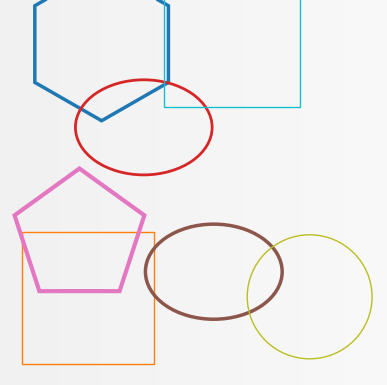[{"shape": "hexagon", "thickness": 2.5, "radius": 1.0, "center": [0.262, 0.886]}, {"shape": "square", "thickness": 1, "radius": 0.85, "center": [0.227, 0.226]}, {"shape": "oval", "thickness": 2, "radius": 0.88, "center": [0.371, 0.669]}, {"shape": "oval", "thickness": 2.5, "radius": 0.88, "center": [0.552, 0.294]}, {"shape": "pentagon", "thickness": 3, "radius": 0.88, "center": [0.205, 0.386]}, {"shape": "circle", "thickness": 1, "radius": 0.81, "center": [0.799, 0.229]}, {"shape": "square", "thickness": 1, "radius": 0.87, "center": [0.598, 0.898]}]